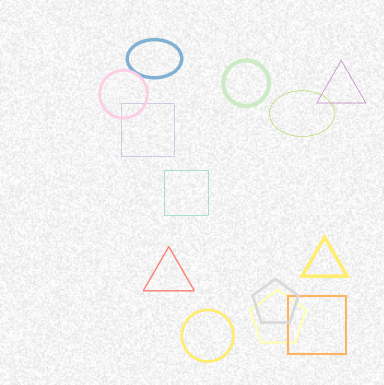[{"shape": "square", "thickness": 0.5, "radius": 0.29, "center": [0.483, 0.501]}, {"shape": "pentagon", "thickness": 1.5, "radius": 0.38, "center": [0.722, 0.172]}, {"shape": "square", "thickness": 0.5, "radius": 0.34, "center": [0.384, 0.663]}, {"shape": "triangle", "thickness": 1, "radius": 0.38, "center": [0.439, 0.283]}, {"shape": "oval", "thickness": 2.5, "radius": 0.35, "center": [0.401, 0.848]}, {"shape": "square", "thickness": 1.5, "radius": 0.37, "center": [0.823, 0.156]}, {"shape": "oval", "thickness": 0.5, "radius": 0.43, "center": [0.785, 0.705]}, {"shape": "circle", "thickness": 2, "radius": 0.31, "center": [0.321, 0.755]}, {"shape": "pentagon", "thickness": 2, "radius": 0.31, "center": [0.716, 0.213]}, {"shape": "triangle", "thickness": 0.5, "radius": 0.37, "center": [0.886, 0.769]}, {"shape": "circle", "thickness": 3, "radius": 0.3, "center": [0.639, 0.784]}, {"shape": "triangle", "thickness": 2.5, "radius": 0.34, "center": [0.843, 0.316]}, {"shape": "circle", "thickness": 2, "radius": 0.34, "center": [0.54, 0.128]}]